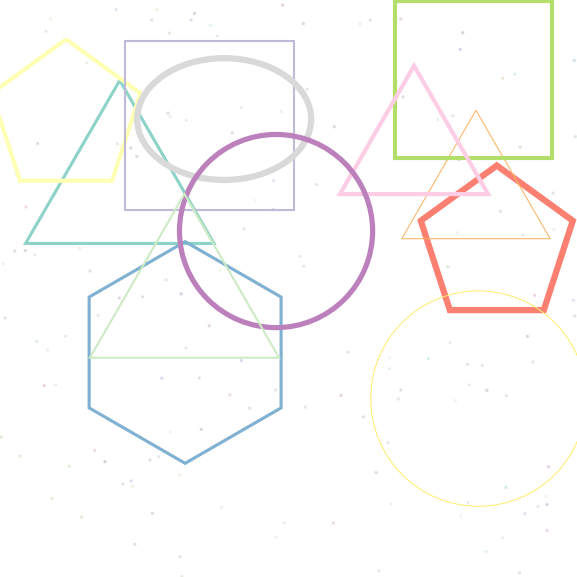[{"shape": "triangle", "thickness": 1.5, "radius": 0.94, "center": [0.207, 0.672]}, {"shape": "pentagon", "thickness": 2, "radius": 0.68, "center": [0.114, 0.796]}, {"shape": "square", "thickness": 1, "radius": 0.73, "center": [0.363, 0.782]}, {"shape": "pentagon", "thickness": 3, "radius": 0.69, "center": [0.86, 0.574]}, {"shape": "hexagon", "thickness": 1.5, "radius": 0.96, "center": [0.321, 0.389]}, {"shape": "triangle", "thickness": 0.5, "radius": 0.74, "center": [0.824, 0.66]}, {"shape": "square", "thickness": 2, "radius": 0.68, "center": [0.82, 0.862]}, {"shape": "triangle", "thickness": 2, "radius": 0.74, "center": [0.717, 0.737]}, {"shape": "oval", "thickness": 3, "radius": 0.75, "center": [0.388, 0.793]}, {"shape": "circle", "thickness": 2.5, "radius": 0.84, "center": [0.478, 0.599]}, {"shape": "triangle", "thickness": 1, "radius": 0.95, "center": [0.319, 0.474]}, {"shape": "circle", "thickness": 0.5, "radius": 0.93, "center": [0.828, 0.309]}]